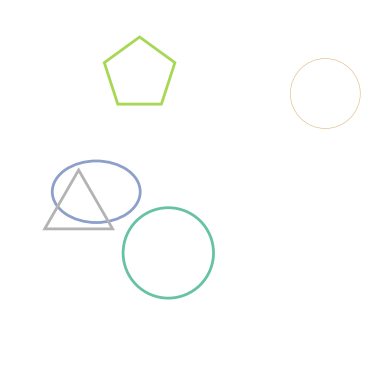[{"shape": "circle", "thickness": 2, "radius": 0.59, "center": [0.437, 0.343]}, {"shape": "oval", "thickness": 2, "radius": 0.57, "center": [0.25, 0.502]}, {"shape": "pentagon", "thickness": 2, "radius": 0.48, "center": [0.363, 0.808]}, {"shape": "circle", "thickness": 0.5, "radius": 0.45, "center": [0.845, 0.757]}, {"shape": "triangle", "thickness": 2, "radius": 0.51, "center": [0.204, 0.456]}]